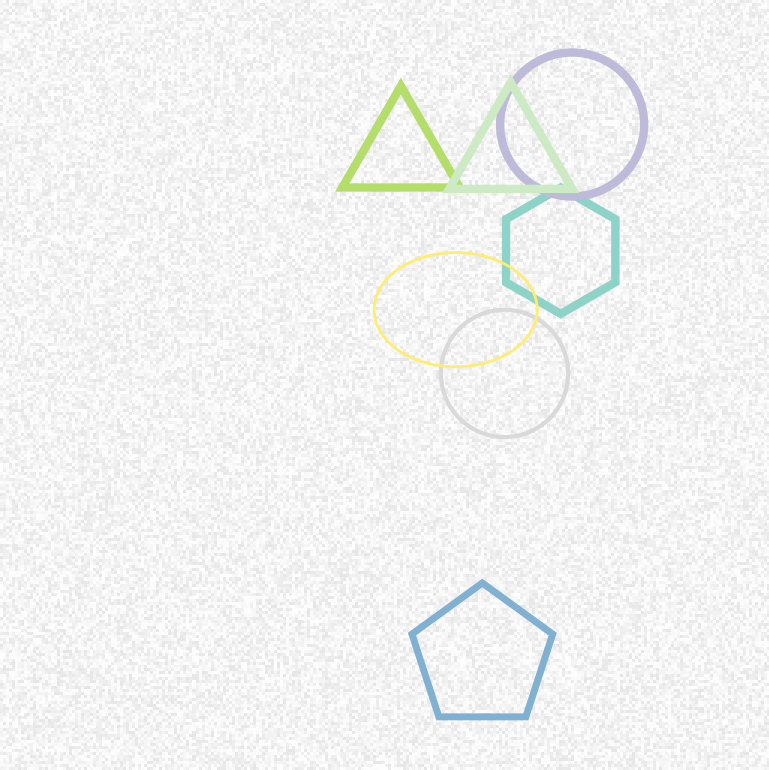[{"shape": "hexagon", "thickness": 3, "radius": 0.41, "center": [0.728, 0.674]}, {"shape": "circle", "thickness": 3, "radius": 0.47, "center": [0.743, 0.838]}, {"shape": "pentagon", "thickness": 2.5, "radius": 0.48, "center": [0.626, 0.147]}, {"shape": "triangle", "thickness": 3, "radius": 0.44, "center": [0.521, 0.8]}, {"shape": "circle", "thickness": 1.5, "radius": 0.41, "center": [0.655, 0.515]}, {"shape": "triangle", "thickness": 3, "radius": 0.46, "center": [0.663, 0.801]}, {"shape": "oval", "thickness": 1, "radius": 0.53, "center": [0.592, 0.598]}]